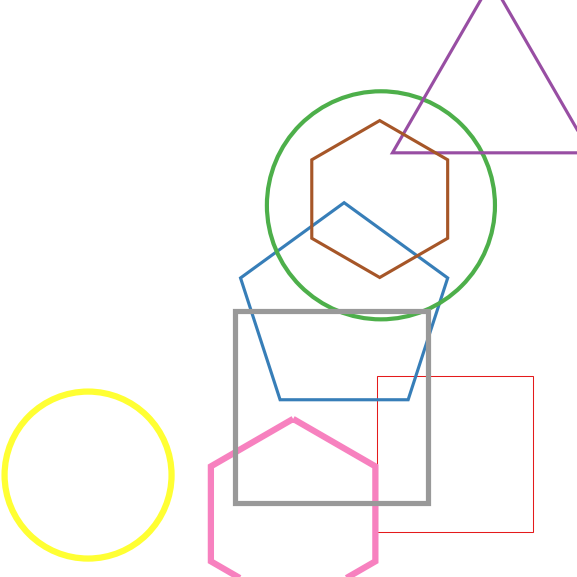[{"shape": "square", "thickness": 0.5, "radius": 0.68, "center": [0.788, 0.214]}, {"shape": "pentagon", "thickness": 1.5, "radius": 0.94, "center": [0.596, 0.46]}, {"shape": "circle", "thickness": 2, "radius": 0.99, "center": [0.66, 0.644]}, {"shape": "triangle", "thickness": 1.5, "radius": 0.99, "center": [0.851, 0.834]}, {"shape": "circle", "thickness": 3, "radius": 0.72, "center": [0.152, 0.177]}, {"shape": "hexagon", "thickness": 1.5, "radius": 0.68, "center": [0.658, 0.654]}, {"shape": "hexagon", "thickness": 3, "radius": 0.82, "center": [0.508, 0.109]}, {"shape": "square", "thickness": 2.5, "radius": 0.83, "center": [0.574, 0.295]}]